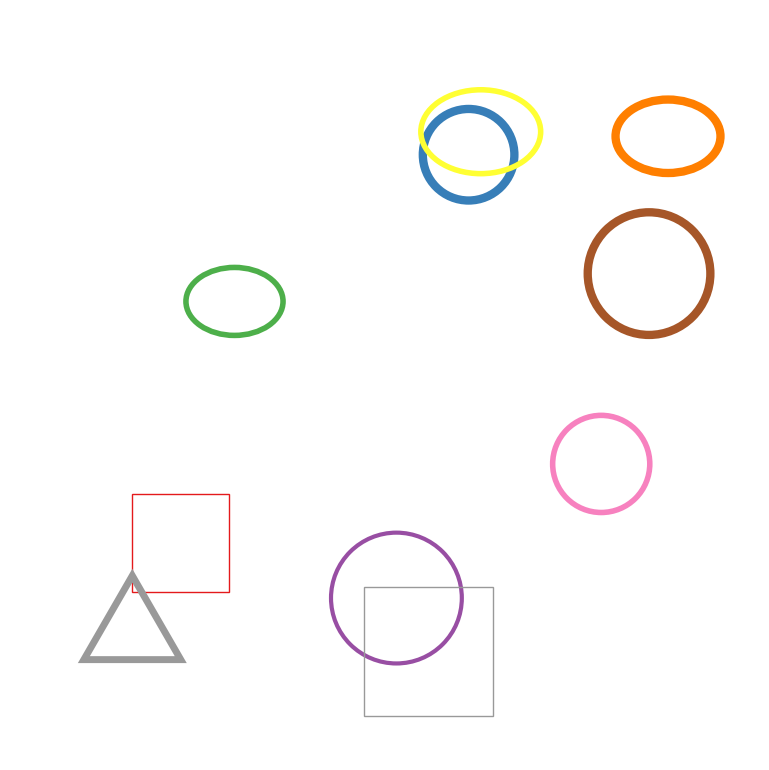[{"shape": "square", "thickness": 0.5, "radius": 0.32, "center": [0.234, 0.295]}, {"shape": "circle", "thickness": 3, "radius": 0.3, "center": [0.609, 0.799]}, {"shape": "oval", "thickness": 2, "radius": 0.32, "center": [0.305, 0.609]}, {"shape": "circle", "thickness": 1.5, "radius": 0.42, "center": [0.515, 0.223]}, {"shape": "oval", "thickness": 3, "radius": 0.34, "center": [0.868, 0.823]}, {"shape": "oval", "thickness": 2, "radius": 0.39, "center": [0.624, 0.829]}, {"shape": "circle", "thickness": 3, "radius": 0.4, "center": [0.843, 0.645]}, {"shape": "circle", "thickness": 2, "radius": 0.32, "center": [0.781, 0.397]}, {"shape": "triangle", "thickness": 2.5, "radius": 0.36, "center": [0.172, 0.18]}, {"shape": "square", "thickness": 0.5, "radius": 0.42, "center": [0.556, 0.154]}]